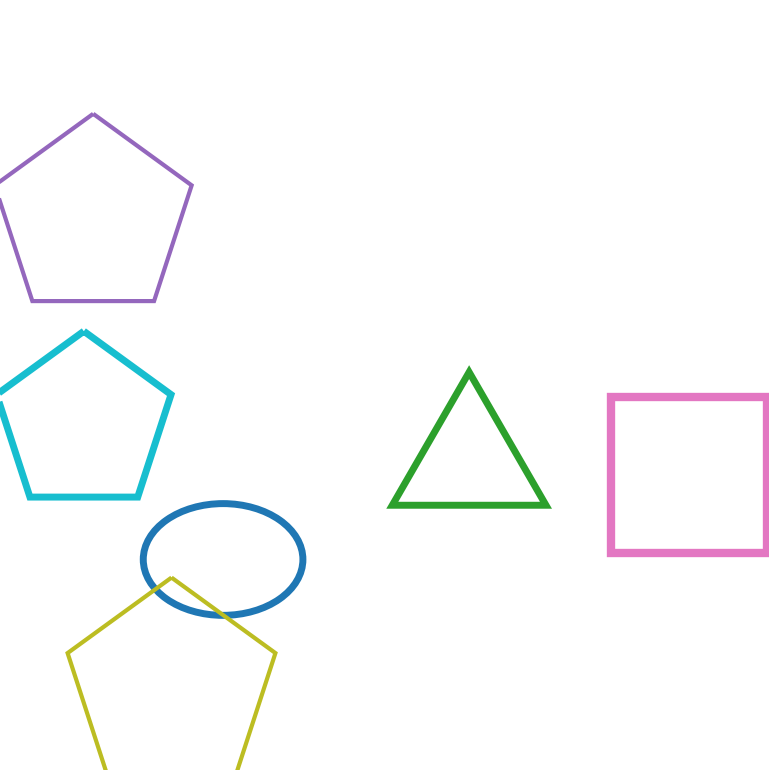[{"shape": "oval", "thickness": 2.5, "radius": 0.52, "center": [0.29, 0.273]}, {"shape": "triangle", "thickness": 2.5, "radius": 0.58, "center": [0.609, 0.401]}, {"shape": "pentagon", "thickness": 1.5, "radius": 0.67, "center": [0.121, 0.718]}, {"shape": "square", "thickness": 3, "radius": 0.51, "center": [0.895, 0.383]}, {"shape": "pentagon", "thickness": 1.5, "radius": 0.71, "center": [0.223, 0.108]}, {"shape": "pentagon", "thickness": 2.5, "radius": 0.6, "center": [0.109, 0.451]}]